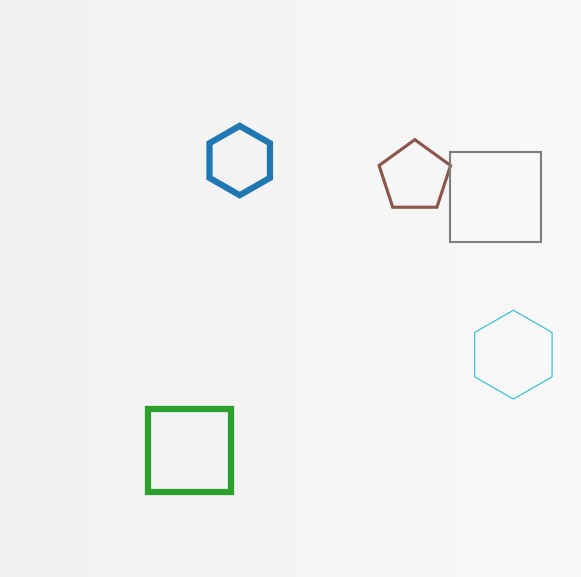[{"shape": "hexagon", "thickness": 3, "radius": 0.3, "center": [0.412, 0.721]}, {"shape": "square", "thickness": 3, "radius": 0.36, "center": [0.326, 0.22]}, {"shape": "pentagon", "thickness": 1.5, "radius": 0.32, "center": [0.714, 0.693]}, {"shape": "square", "thickness": 1, "radius": 0.39, "center": [0.853, 0.658]}, {"shape": "hexagon", "thickness": 0.5, "radius": 0.38, "center": [0.883, 0.385]}]